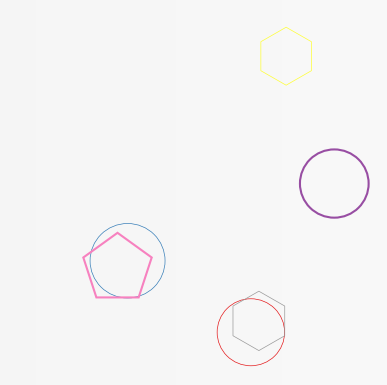[{"shape": "circle", "thickness": 0.5, "radius": 0.44, "center": [0.647, 0.137]}, {"shape": "circle", "thickness": 0.5, "radius": 0.48, "center": [0.329, 0.323]}, {"shape": "circle", "thickness": 1.5, "radius": 0.44, "center": [0.863, 0.523]}, {"shape": "hexagon", "thickness": 0.5, "radius": 0.38, "center": [0.738, 0.854]}, {"shape": "pentagon", "thickness": 1.5, "radius": 0.46, "center": [0.303, 0.303]}, {"shape": "hexagon", "thickness": 0.5, "radius": 0.39, "center": [0.668, 0.167]}]